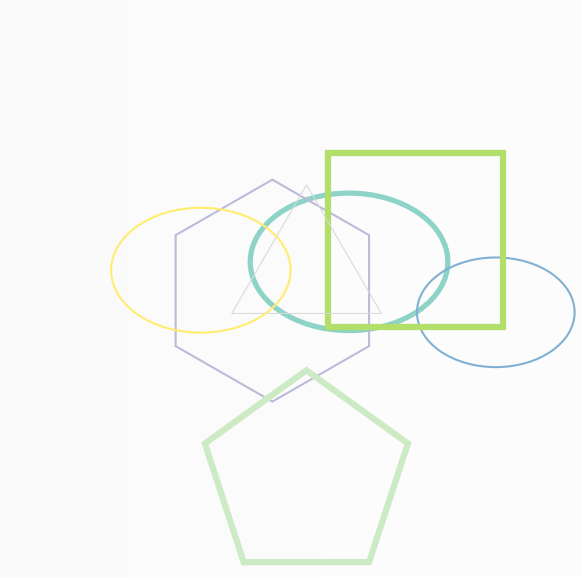[{"shape": "oval", "thickness": 2.5, "radius": 0.85, "center": [0.6, 0.546]}, {"shape": "hexagon", "thickness": 1, "radius": 0.96, "center": [0.469, 0.496]}, {"shape": "oval", "thickness": 1, "radius": 0.68, "center": [0.853, 0.458]}, {"shape": "square", "thickness": 3, "radius": 0.75, "center": [0.714, 0.584]}, {"shape": "triangle", "thickness": 0.5, "radius": 0.74, "center": [0.527, 0.531]}, {"shape": "pentagon", "thickness": 3, "radius": 0.92, "center": [0.527, 0.174]}, {"shape": "oval", "thickness": 1, "radius": 0.77, "center": [0.346, 0.531]}]